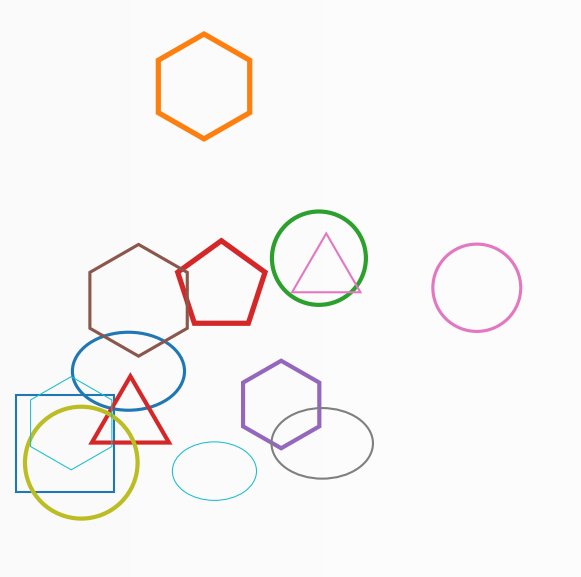[{"shape": "square", "thickness": 1, "radius": 0.42, "center": [0.112, 0.231]}, {"shape": "oval", "thickness": 1.5, "radius": 0.48, "center": [0.221, 0.356]}, {"shape": "hexagon", "thickness": 2.5, "radius": 0.45, "center": [0.351, 0.849]}, {"shape": "circle", "thickness": 2, "radius": 0.4, "center": [0.549, 0.552]}, {"shape": "triangle", "thickness": 2, "radius": 0.38, "center": [0.224, 0.271]}, {"shape": "pentagon", "thickness": 2.5, "radius": 0.39, "center": [0.381, 0.503]}, {"shape": "hexagon", "thickness": 2, "radius": 0.38, "center": [0.484, 0.299]}, {"shape": "hexagon", "thickness": 1.5, "radius": 0.48, "center": [0.238, 0.479]}, {"shape": "triangle", "thickness": 1, "radius": 0.34, "center": [0.561, 0.527]}, {"shape": "circle", "thickness": 1.5, "radius": 0.38, "center": [0.82, 0.501]}, {"shape": "oval", "thickness": 1, "radius": 0.44, "center": [0.554, 0.231]}, {"shape": "circle", "thickness": 2, "radius": 0.48, "center": [0.14, 0.198]}, {"shape": "oval", "thickness": 0.5, "radius": 0.36, "center": [0.369, 0.183]}, {"shape": "hexagon", "thickness": 0.5, "radius": 0.4, "center": [0.123, 0.266]}]